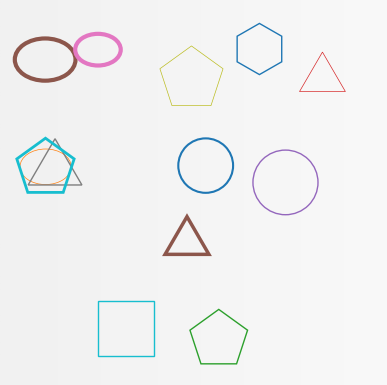[{"shape": "circle", "thickness": 1.5, "radius": 0.35, "center": [0.531, 0.57]}, {"shape": "hexagon", "thickness": 1, "radius": 0.33, "center": [0.67, 0.873]}, {"shape": "oval", "thickness": 0.5, "radius": 0.33, "center": [0.118, 0.567]}, {"shape": "pentagon", "thickness": 1, "radius": 0.39, "center": [0.565, 0.118]}, {"shape": "triangle", "thickness": 0.5, "radius": 0.34, "center": [0.832, 0.796]}, {"shape": "circle", "thickness": 1, "radius": 0.42, "center": [0.737, 0.526]}, {"shape": "oval", "thickness": 3, "radius": 0.39, "center": [0.117, 0.845]}, {"shape": "triangle", "thickness": 2.5, "radius": 0.33, "center": [0.483, 0.372]}, {"shape": "oval", "thickness": 3, "radius": 0.29, "center": [0.253, 0.871]}, {"shape": "triangle", "thickness": 1, "radius": 0.4, "center": [0.142, 0.56]}, {"shape": "pentagon", "thickness": 0.5, "radius": 0.43, "center": [0.494, 0.795]}, {"shape": "pentagon", "thickness": 2, "radius": 0.39, "center": [0.117, 0.563]}, {"shape": "square", "thickness": 1, "radius": 0.36, "center": [0.326, 0.147]}]